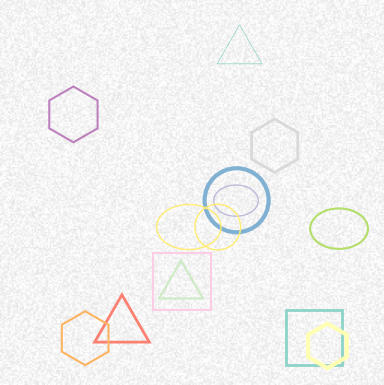[{"shape": "square", "thickness": 2, "radius": 0.36, "center": [0.816, 0.124]}, {"shape": "triangle", "thickness": 0.5, "radius": 0.34, "center": [0.622, 0.868]}, {"shape": "hexagon", "thickness": 3, "radius": 0.29, "center": [0.85, 0.102]}, {"shape": "oval", "thickness": 1, "radius": 0.29, "center": [0.613, 0.479]}, {"shape": "triangle", "thickness": 2, "radius": 0.41, "center": [0.317, 0.152]}, {"shape": "circle", "thickness": 3, "radius": 0.42, "center": [0.615, 0.48]}, {"shape": "hexagon", "thickness": 1.5, "radius": 0.35, "center": [0.221, 0.122]}, {"shape": "oval", "thickness": 1.5, "radius": 0.38, "center": [0.881, 0.406]}, {"shape": "square", "thickness": 1.5, "radius": 0.37, "center": [0.473, 0.269]}, {"shape": "hexagon", "thickness": 2, "radius": 0.35, "center": [0.713, 0.621]}, {"shape": "hexagon", "thickness": 1.5, "radius": 0.36, "center": [0.191, 0.703]}, {"shape": "triangle", "thickness": 1.5, "radius": 0.33, "center": [0.47, 0.258]}, {"shape": "circle", "thickness": 1, "radius": 0.3, "center": [0.566, 0.41]}, {"shape": "oval", "thickness": 1, "radius": 0.42, "center": [0.49, 0.41]}]